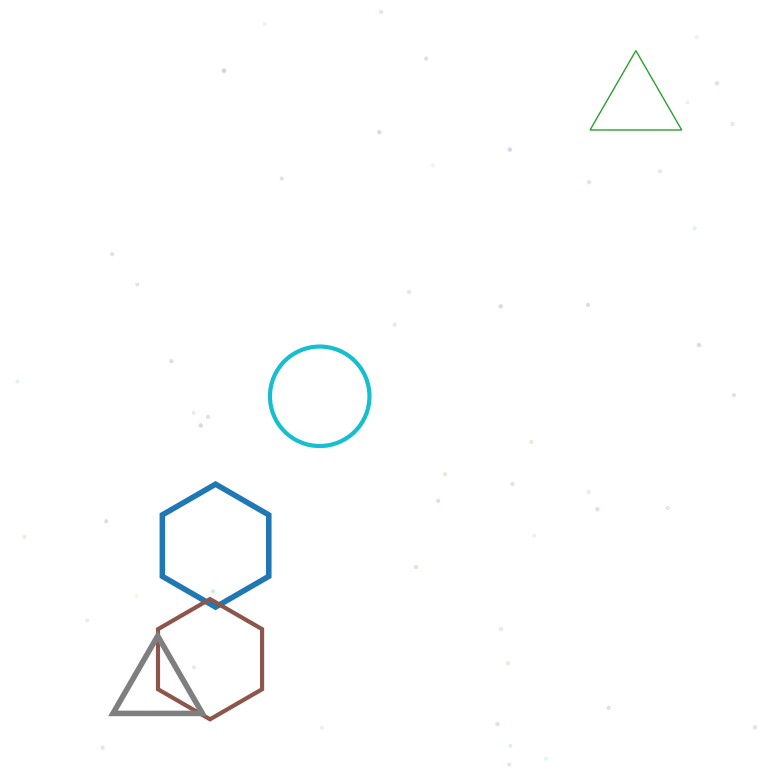[{"shape": "hexagon", "thickness": 2, "radius": 0.4, "center": [0.28, 0.291]}, {"shape": "triangle", "thickness": 0.5, "radius": 0.34, "center": [0.826, 0.866]}, {"shape": "hexagon", "thickness": 1.5, "radius": 0.39, "center": [0.273, 0.144]}, {"shape": "triangle", "thickness": 2, "radius": 0.34, "center": [0.205, 0.107]}, {"shape": "circle", "thickness": 1.5, "radius": 0.32, "center": [0.415, 0.485]}]